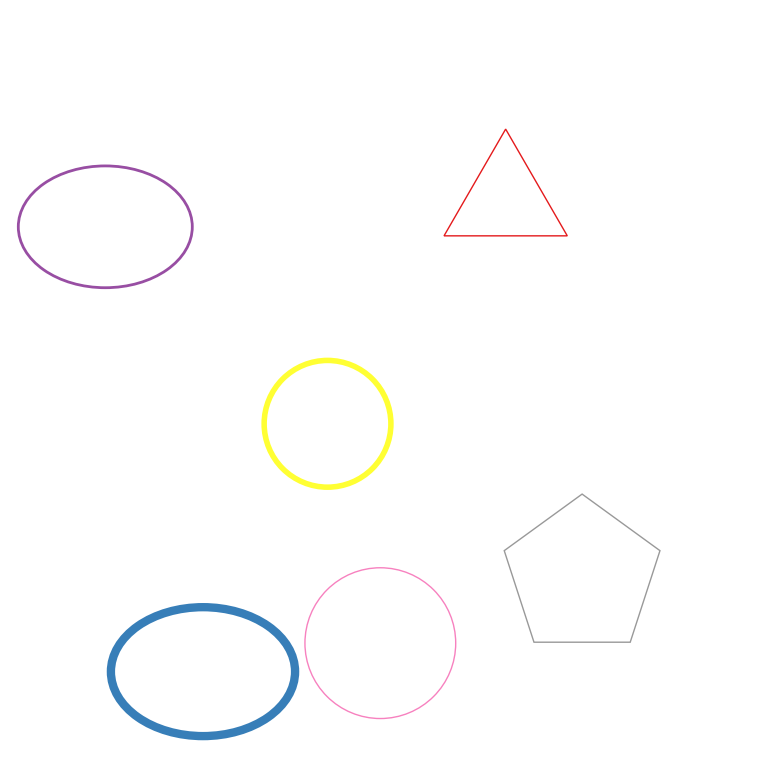[{"shape": "triangle", "thickness": 0.5, "radius": 0.46, "center": [0.657, 0.74]}, {"shape": "oval", "thickness": 3, "radius": 0.6, "center": [0.264, 0.128]}, {"shape": "oval", "thickness": 1, "radius": 0.56, "center": [0.137, 0.705]}, {"shape": "circle", "thickness": 2, "radius": 0.41, "center": [0.425, 0.45]}, {"shape": "circle", "thickness": 0.5, "radius": 0.49, "center": [0.494, 0.165]}, {"shape": "pentagon", "thickness": 0.5, "radius": 0.53, "center": [0.756, 0.252]}]